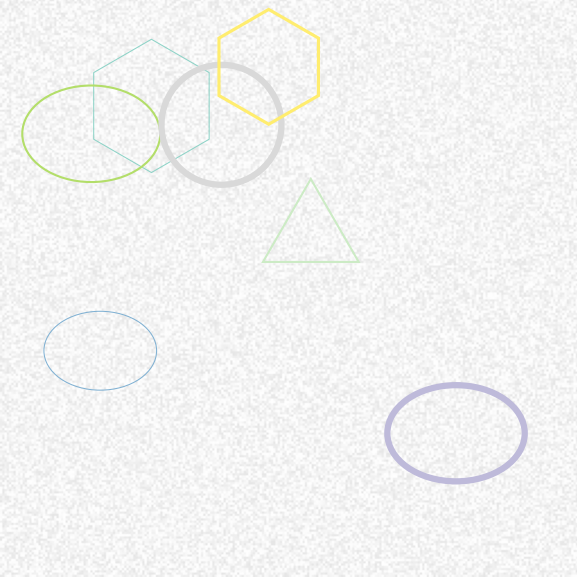[{"shape": "hexagon", "thickness": 0.5, "radius": 0.58, "center": [0.262, 0.816]}, {"shape": "oval", "thickness": 3, "radius": 0.59, "center": [0.79, 0.249]}, {"shape": "oval", "thickness": 0.5, "radius": 0.49, "center": [0.174, 0.392]}, {"shape": "oval", "thickness": 1, "radius": 0.6, "center": [0.158, 0.767]}, {"shape": "circle", "thickness": 3, "radius": 0.52, "center": [0.383, 0.783]}, {"shape": "triangle", "thickness": 1, "radius": 0.48, "center": [0.538, 0.593]}, {"shape": "hexagon", "thickness": 1.5, "radius": 0.5, "center": [0.465, 0.883]}]